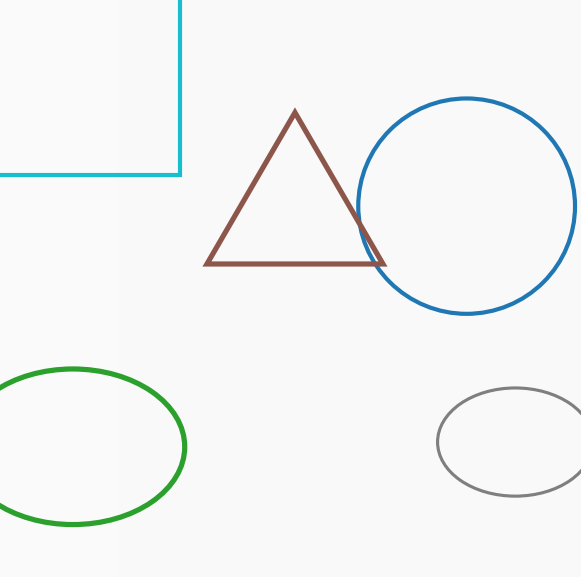[{"shape": "circle", "thickness": 2, "radius": 0.93, "center": [0.803, 0.642]}, {"shape": "oval", "thickness": 2.5, "radius": 0.96, "center": [0.125, 0.226]}, {"shape": "triangle", "thickness": 2.5, "radius": 0.87, "center": [0.507, 0.629]}, {"shape": "oval", "thickness": 1.5, "radius": 0.67, "center": [0.887, 0.234]}, {"shape": "square", "thickness": 2, "radius": 0.91, "center": [0.128, 0.879]}]